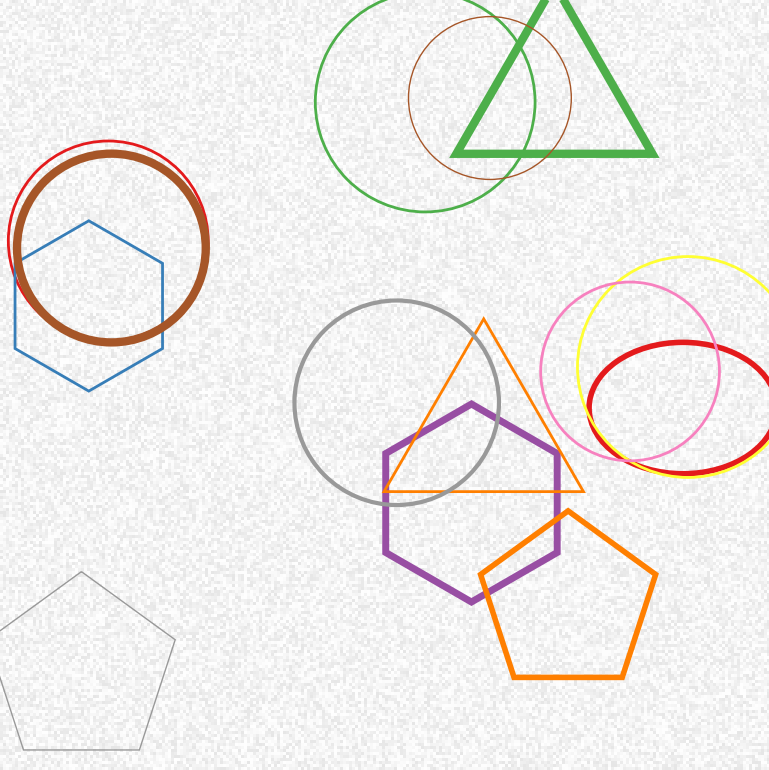[{"shape": "circle", "thickness": 1, "radius": 0.65, "center": [0.141, 0.687]}, {"shape": "oval", "thickness": 2, "radius": 0.61, "center": [0.887, 0.47]}, {"shape": "hexagon", "thickness": 1, "radius": 0.55, "center": [0.115, 0.603]}, {"shape": "triangle", "thickness": 3, "radius": 0.73, "center": [0.72, 0.874]}, {"shape": "circle", "thickness": 1, "radius": 0.71, "center": [0.552, 0.867]}, {"shape": "hexagon", "thickness": 2.5, "radius": 0.64, "center": [0.612, 0.347]}, {"shape": "triangle", "thickness": 1, "radius": 0.75, "center": [0.628, 0.436]}, {"shape": "pentagon", "thickness": 2, "radius": 0.6, "center": [0.738, 0.217]}, {"shape": "circle", "thickness": 1, "radius": 0.72, "center": [0.893, 0.523]}, {"shape": "circle", "thickness": 0.5, "radius": 0.53, "center": [0.636, 0.873]}, {"shape": "circle", "thickness": 3, "radius": 0.61, "center": [0.145, 0.678]}, {"shape": "circle", "thickness": 1, "radius": 0.58, "center": [0.818, 0.518]}, {"shape": "pentagon", "thickness": 0.5, "radius": 0.64, "center": [0.106, 0.13]}, {"shape": "circle", "thickness": 1.5, "radius": 0.66, "center": [0.515, 0.477]}]